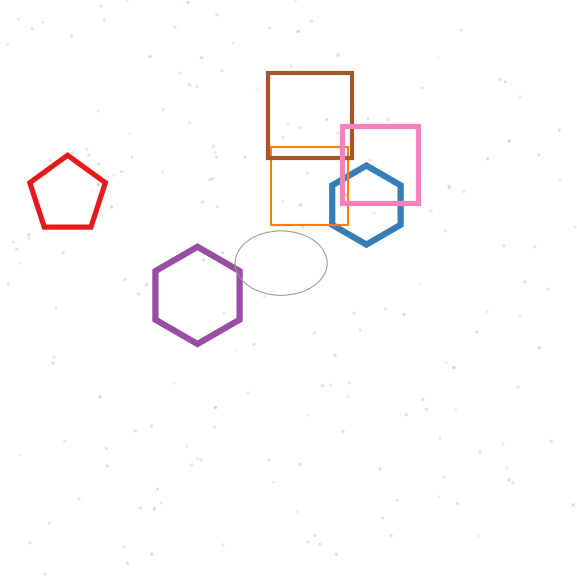[{"shape": "pentagon", "thickness": 2.5, "radius": 0.34, "center": [0.117, 0.662]}, {"shape": "hexagon", "thickness": 3, "radius": 0.34, "center": [0.634, 0.644]}, {"shape": "hexagon", "thickness": 3, "radius": 0.42, "center": [0.342, 0.488]}, {"shape": "square", "thickness": 1, "radius": 0.34, "center": [0.536, 0.676]}, {"shape": "square", "thickness": 2, "radius": 0.37, "center": [0.537, 0.799]}, {"shape": "square", "thickness": 2.5, "radius": 0.33, "center": [0.658, 0.714]}, {"shape": "oval", "thickness": 0.5, "radius": 0.4, "center": [0.487, 0.544]}]